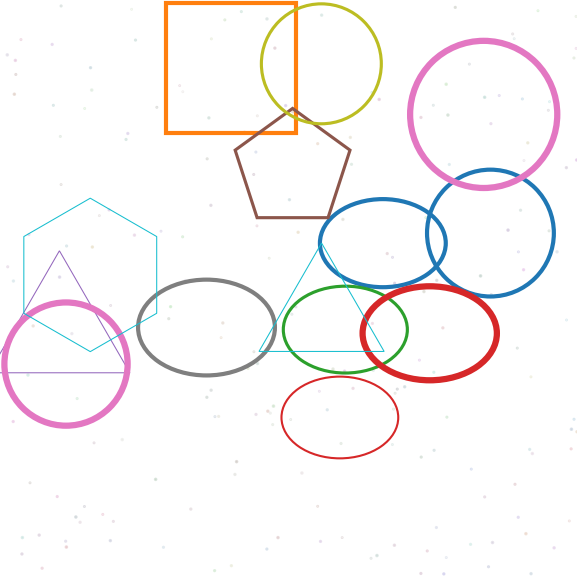[{"shape": "circle", "thickness": 2, "radius": 0.55, "center": [0.849, 0.596]}, {"shape": "oval", "thickness": 2, "radius": 0.54, "center": [0.663, 0.578]}, {"shape": "square", "thickness": 2, "radius": 0.56, "center": [0.4, 0.881]}, {"shape": "oval", "thickness": 1.5, "radius": 0.54, "center": [0.598, 0.428]}, {"shape": "oval", "thickness": 3, "radius": 0.58, "center": [0.744, 0.422]}, {"shape": "oval", "thickness": 1, "radius": 0.51, "center": [0.589, 0.276]}, {"shape": "triangle", "thickness": 0.5, "radius": 0.7, "center": [0.103, 0.424]}, {"shape": "pentagon", "thickness": 1.5, "radius": 0.52, "center": [0.507, 0.707]}, {"shape": "circle", "thickness": 3, "radius": 0.64, "center": [0.838, 0.801]}, {"shape": "circle", "thickness": 3, "radius": 0.53, "center": [0.114, 0.369]}, {"shape": "oval", "thickness": 2, "radius": 0.59, "center": [0.358, 0.432]}, {"shape": "circle", "thickness": 1.5, "radius": 0.52, "center": [0.556, 0.889]}, {"shape": "hexagon", "thickness": 0.5, "radius": 0.66, "center": [0.156, 0.523]}, {"shape": "triangle", "thickness": 0.5, "radius": 0.63, "center": [0.557, 0.453]}]